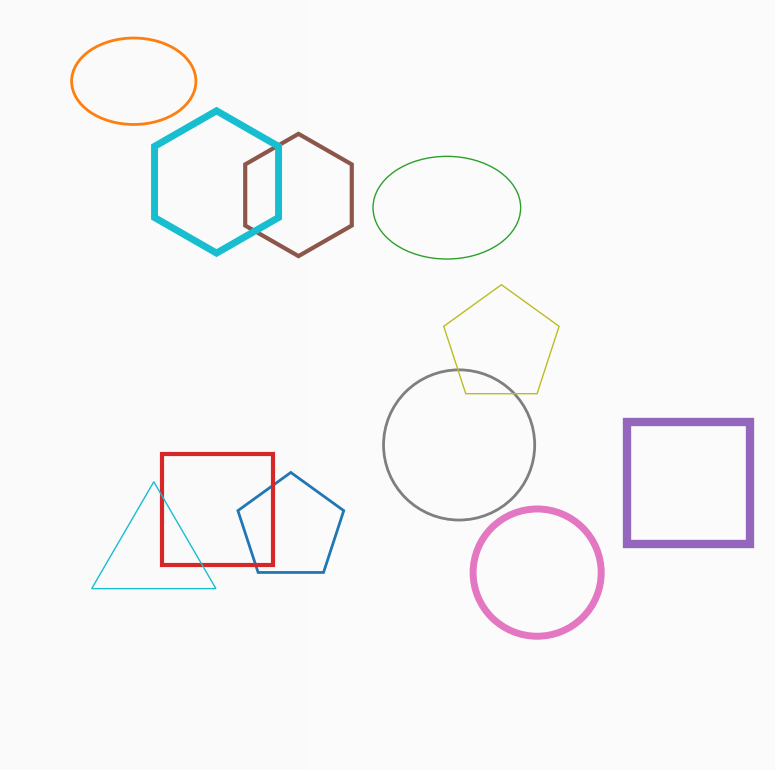[{"shape": "pentagon", "thickness": 1, "radius": 0.36, "center": [0.375, 0.315]}, {"shape": "oval", "thickness": 1, "radius": 0.4, "center": [0.173, 0.894]}, {"shape": "oval", "thickness": 0.5, "radius": 0.48, "center": [0.577, 0.73]}, {"shape": "square", "thickness": 1.5, "radius": 0.36, "center": [0.281, 0.339]}, {"shape": "square", "thickness": 3, "radius": 0.4, "center": [0.888, 0.373]}, {"shape": "hexagon", "thickness": 1.5, "radius": 0.4, "center": [0.385, 0.747]}, {"shape": "circle", "thickness": 2.5, "radius": 0.41, "center": [0.693, 0.256]}, {"shape": "circle", "thickness": 1, "radius": 0.49, "center": [0.592, 0.422]}, {"shape": "pentagon", "thickness": 0.5, "radius": 0.39, "center": [0.647, 0.552]}, {"shape": "hexagon", "thickness": 2.5, "radius": 0.46, "center": [0.279, 0.764]}, {"shape": "triangle", "thickness": 0.5, "radius": 0.46, "center": [0.198, 0.282]}]